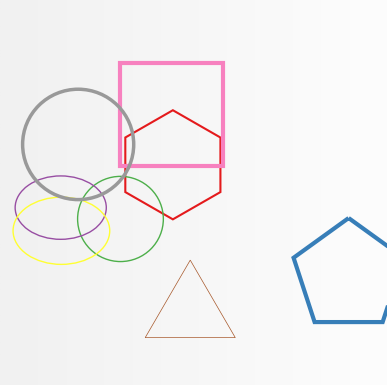[{"shape": "hexagon", "thickness": 1.5, "radius": 0.71, "center": [0.446, 0.572]}, {"shape": "pentagon", "thickness": 3, "radius": 0.75, "center": [0.9, 0.284]}, {"shape": "circle", "thickness": 1, "radius": 0.55, "center": [0.311, 0.431]}, {"shape": "oval", "thickness": 1, "radius": 0.59, "center": [0.157, 0.461]}, {"shape": "oval", "thickness": 1, "radius": 0.62, "center": [0.158, 0.401]}, {"shape": "triangle", "thickness": 0.5, "radius": 0.67, "center": [0.491, 0.19]}, {"shape": "square", "thickness": 3, "radius": 0.67, "center": [0.443, 0.703]}, {"shape": "circle", "thickness": 2.5, "radius": 0.72, "center": [0.202, 0.625]}]